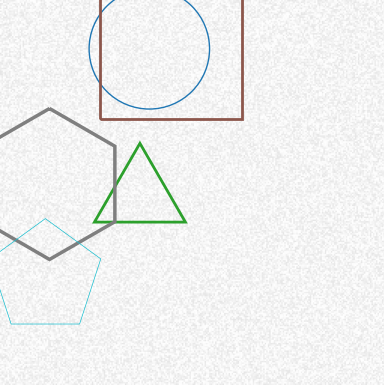[{"shape": "circle", "thickness": 1, "radius": 0.78, "center": [0.388, 0.873]}, {"shape": "triangle", "thickness": 2, "radius": 0.68, "center": [0.363, 0.491]}, {"shape": "square", "thickness": 2, "radius": 0.92, "center": [0.445, 0.875]}, {"shape": "hexagon", "thickness": 2.5, "radius": 0.98, "center": [0.129, 0.522]}, {"shape": "pentagon", "thickness": 0.5, "radius": 0.76, "center": [0.118, 0.281]}]